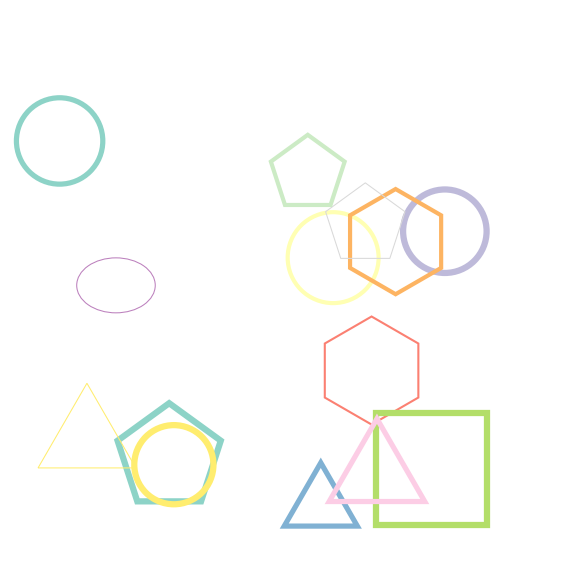[{"shape": "circle", "thickness": 2.5, "radius": 0.37, "center": [0.103, 0.755]}, {"shape": "pentagon", "thickness": 3, "radius": 0.47, "center": [0.293, 0.207]}, {"shape": "circle", "thickness": 2, "radius": 0.39, "center": [0.577, 0.553]}, {"shape": "circle", "thickness": 3, "radius": 0.36, "center": [0.77, 0.599]}, {"shape": "hexagon", "thickness": 1, "radius": 0.47, "center": [0.643, 0.358]}, {"shape": "triangle", "thickness": 2.5, "radius": 0.37, "center": [0.555, 0.125]}, {"shape": "hexagon", "thickness": 2, "radius": 0.46, "center": [0.685, 0.581]}, {"shape": "square", "thickness": 3, "radius": 0.48, "center": [0.747, 0.187]}, {"shape": "triangle", "thickness": 2.5, "radius": 0.48, "center": [0.653, 0.178]}, {"shape": "pentagon", "thickness": 0.5, "radius": 0.36, "center": [0.633, 0.61]}, {"shape": "oval", "thickness": 0.5, "radius": 0.34, "center": [0.201, 0.505]}, {"shape": "pentagon", "thickness": 2, "radius": 0.34, "center": [0.533, 0.699]}, {"shape": "circle", "thickness": 3, "radius": 0.34, "center": [0.301, 0.194]}, {"shape": "triangle", "thickness": 0.5, "radius": 0.49, "center": [0.151, 0.238]}]